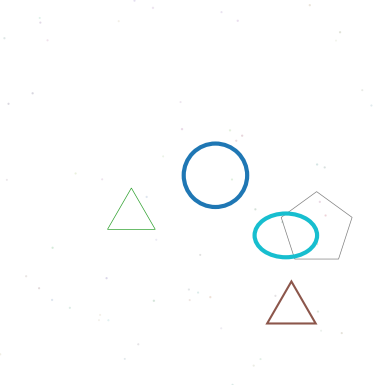[{"shape": "circle", "thickness": 3, "radius": 0.41, "center": [0.56, 0.545]}, {"shape": "triangle", "thickness": 0.5, "radius": 0.36, "center": [0.341, 0.44]}, {"shape": "triangle", "thickness": 1.5, "radius": 0.36, "center": [0.757, 0.196]}, {"shape": "pentagon", "thickness": 0.5, "radius": 0.48, "center": [0.822, 0.405]}, {"shape": "oval", "thickness": 3, "radius": 0.41, "center": [0.742, 0.389]}]